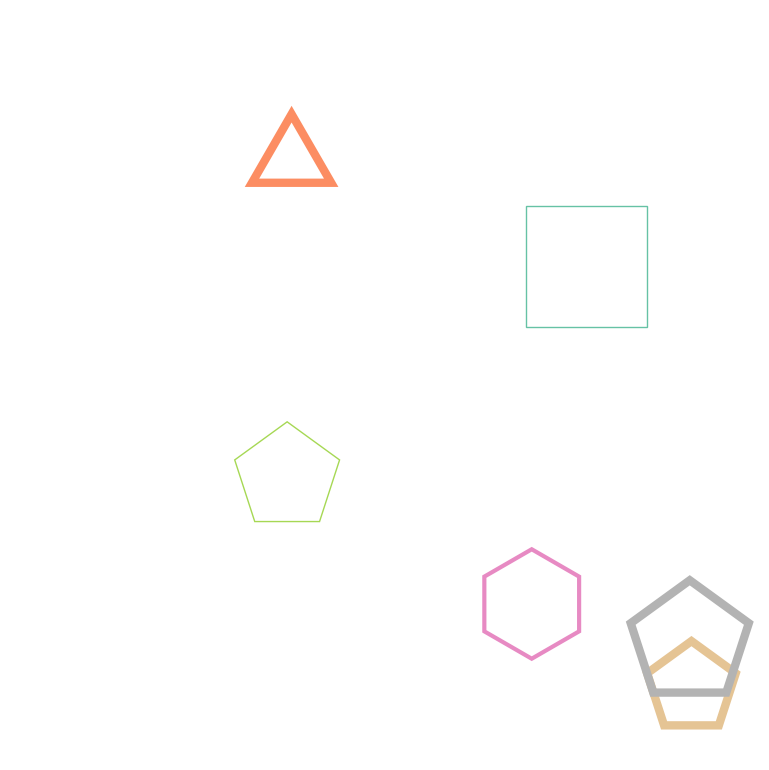[{"shape": "square", "thickness": 0.5, "radius": 0.39, "center": [0.762, 0.654]}, {"shape": "triangle", "thickness": 3, "radius": 0.3, "center": [0.379, 0.792]}, {"shape": "hexagon", "thickness": 1.5, "radius": 0.36, "center": [0.691, 0.216]}, {"shape": "pentagon", "thickness": 0.5, "radius": 0.36, "center": [0.373, 0.381]}, {"shape": "pentagon", "thickness": 3, "radius": 0.3, "center": [0.898, 0.107]}, {"shape": "pentagon", "thickness": 3, "radius": 0.4, "center": [0.896, 0.166]}]